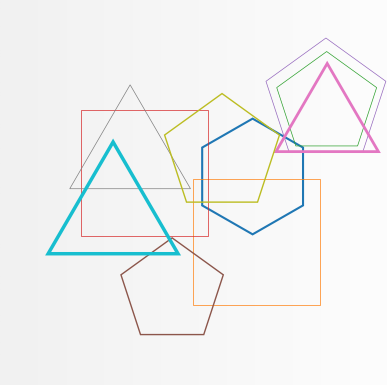[{"shape": "hexagon", "thickness": 1.5, "radius": 0.75, "center": [0.652, 0.542]}, {"shape": "square", "thickness": 0.5, "radius": 0.82, "center": [0.662, 0.372]}, {"shape": "pentagon", "thickness": 0.5, "radius": 0.68, "center": [0.843, 0.731]}, {"shape": "square", "thickness": 0.5, "radius": 0.82, "center": [0.374, 0.551]}, {"shape": "pentagon", "thickness": 0.5, "radius": 0.81, "center": [0.841, 0.739]}, {"shape": "pentagon", "thickness": 1, "radius": 0.69, "center": [0.444, 0.243]}, {"shape": "triangle", "thickness": 2, "radius": 0.76, "center": [0.844, 0.683]}, {"shape": "triangle", "thickness": 0.5, "radius": 0.9, "center": [0.336, 0.6]}, {"shape": "pentagon", "thickness": 1, "radius": 0.78, "center": [0.573, 0.601]}, {"shape": "triangle", "thickness": 2.5, "radius": 0.97, "center": [0.292, 0.438]}]